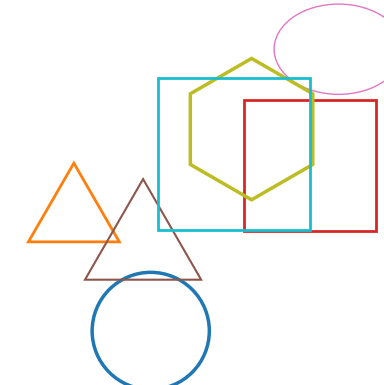[{"shape": "circle", "thickness": 2.5, "radius": 0.76, "center": [0.391, 0.14]}, {"shape": "triangle", "thickness": 2, "radius": 0.68, "center": [0.192, 0.44]}, {"shape": "square", "thickness": 2, "radius": 0.86, "center": [0.805, 0.57]}, {"shape": "triangle", "thickness": 1.5, "radius": 0.87, "center": [0.372, 0.361]}, {"shape": "oval", "thickness": 1, "radius": 0.84, "center": [0.879, 0.872]}, {"shape": "hexagon", "thickness": 2.5, "radius": 0.92, "center": [0.653, 0.665]}, {"shape": "square", "thickness": 2, "radius": 0.99, "center": [0.607, 0.6]}]